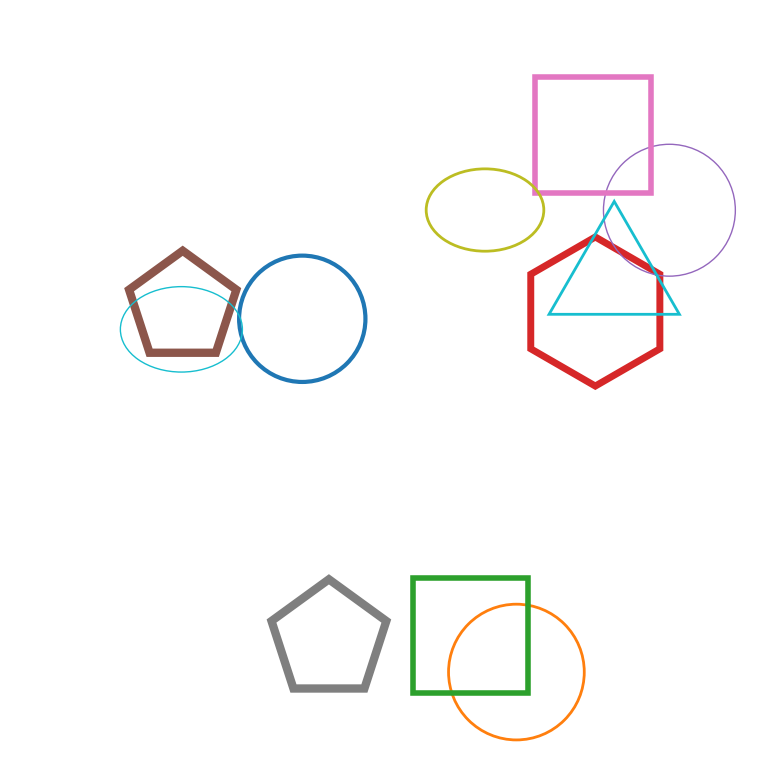[{"shape": "circle", "thickness": 1.5, "radius": 0.41, "center": [0.393, 0.586]}, {"shape": "circle", "thickness": 1, "radius": 0.44, "center": [0.671, 0.127]}, {"shape": "square", "thickness": 2, "radius": 0.37, "center": [0.611, 0.175]}, {"shape": "hexagon", "thickness": 2.5, "radius": 0.48, "center": [0.773, 0.595]}, {"shape": "circle", "thickness": 0.5, "radius": 0.43, "center": [0.869, 0.727]}, {"shape": "pentagon", "thickness": 3, "radius": 0.37, "center": [0.237, 0.601]}, {"shape": "square", "thickness": 2, "radius": 0.38, "center": [0.77, 0.824]}, {"shape": "pentagon", "thickness": 3, "radius": 0.39, "center": [0.427, 0.169]}, {"shape": "oval", "thickness": 1, "radius": 0.38, "center": [0.63, 0.727]}, {"shape": "triangle", "thickness": 1, "radius": 0.49, "center": [0.798, 0.641]}, {"shape": "oval", "thickness": 0.5, "radius": 0.4, "center": [0.236, 0.572]}]